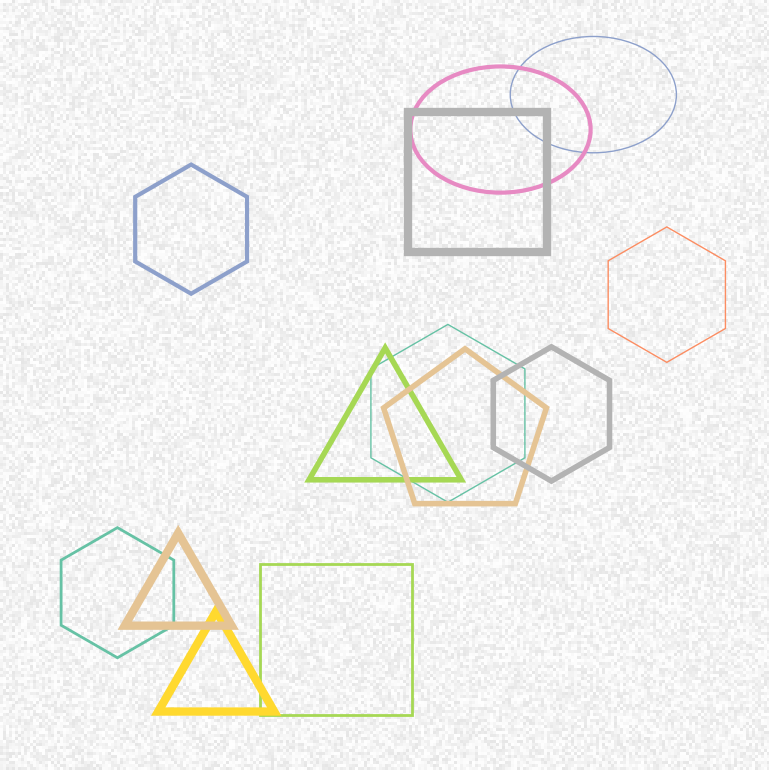[{"shape": "hexagon", "thickness": 0.5, "radius": 0.58, "center": [0.582, 0.463]}, {"shape": "hexagon", "thickness": 1, "radius": 0.42, "center": [0.153, 0.23]}, {"shape": "hexagon", "thickness": 0.5, "radius": 0.44, "center": [0.866, 0.617]}, {"shape": "hexagon", "thickness": 1.5, "radius": 0.42, "center": [0.248, 0.702]}, {"shape": "oval", "thickness": 0.5, "radius": 0.54, "center": [0.771, 0.877]}, {"shape": "oval", "thickness": 1.5, "radius": 0.59, "center": [0.65, 0.832]}, {"shape": "triangle", "thickness": 2, "radius": 0.57, "center": [0.5, 0.434]}, {"shape": "square", "thickness": 1, "radius": 0.49, "center": [0.437, 0.169]}, {"shape": "triangle", "thickness": 3, "radius": 0.44, "center": [0.281, 0.119]}, {"shape": "triangle", "thickness": 3, "radius": 0.4, "center": [0.231, 0.227]}, {"shape": "pentagon", "thickness": 2, "radius": 0.56, "center": [0.604, 0.436]}, {"shape": "hexagon", "thickness": 2, "radius": 0.44, "center": [0.716, 0.462]}, {"shape": "square", "thickness": 3, "radius": 0.45, "center": [0.62, 0.764]}]